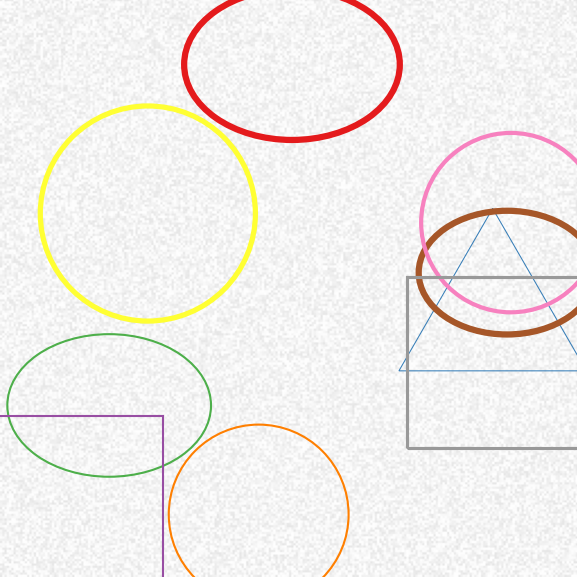[{"shape": "oval", "thickness": 3, "radius": 0.93, "center": [0.506, 0.887]}, {"shape": "triangle", "thickness": 0.5, "radius": 0.94, "center": [0.853, 0.451]}, {"shape": "oval", "thickness": 1, "radius": 0.88, "center": [0.189, 0.297]}, {"shape": "square", "thickness": 1, "radius": 0.85, "center": [0.113, 0.11]}, {"shape": "circle", "thickness": 1, "radius": 0.78, "center": [0.448, 0.108]}, {"shape": "circle", "thickness": 2.5, "radius": 0.93, "center": [0.256, 0.629]}, {"shape": "oval", "thickness": 3, "radius": 0.76, "center": [0.878, 0.527]}, {"shape": "circle", "thickness": 2, "radius": 0.78, "center": [0.885, 0.614]}, {"shape": "square", "thickness": 1.5, "radius": 0.74, "center": [0.852, 0.371]}]